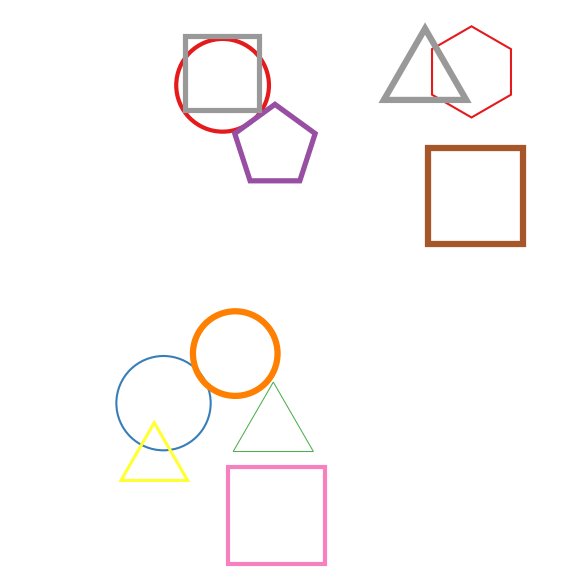[{"shape": "hexagon", "thickness": 1, "radius": 0.39, "center": [0.816, 0.875]}, {"shape": "circle", "thickness": 2, "radius": 0.4, "center": [0.385, 0.851]}, {"shape": "circle", "thickness": 1, "radius": 0.41, "center": [0.283, 0.301]}, {"shape": "triangle", "thickness": 0.5, "radius": 0.4, "center": [0.473, 0.257]}, {"shape": "pentagon", "thickness": 2.5, "radius": 0.37, "center": [0.476, 0.745]}, {"shape": "circle", "thickness": 3, "radius": 0.37, "center": [0.407, 0.387]}, {"shape": "triangle", "thickness": 1.5, "radius": 0.33, "center": [0.267, 0.201]}, {"shape": "square", "thickness": 3, "radius": 0.41, "center": [0.823, 0.66]}, {"shape": "square", "thickness": 2, "radius": 0.42, "center": [0.478, 0.106]}, {"shape": "triangle", "thickness": 3, "radius": 0.41, "center": [0.736, 0.867]}, {"shape": "square", "thickness": 2.5, "radius": 0.32, "center": [0.384, 0.873]}]